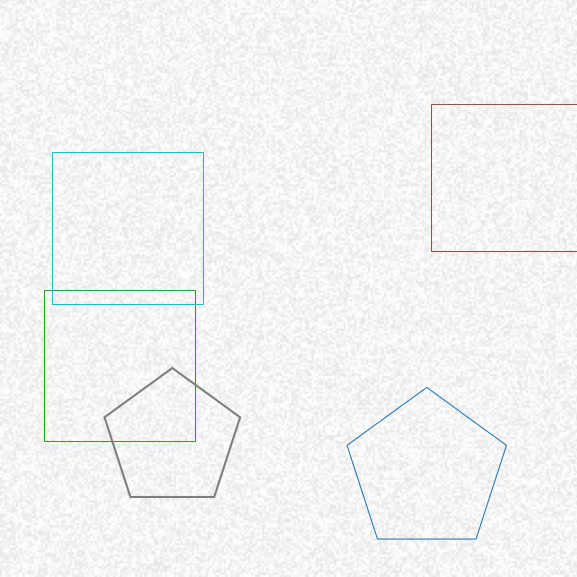[{"shape": "pentagon", "thickness": 0.5, "radius": 0.73, "center": [0.739, 0.183]}, {"shape": "square", "thickness": 0.5, "radius": 0.65, "center": [0.206, 0.367]}, {"shape": "square", "thickness": 0.5, "radius": 0.64, "center": [0.874, 0.691]}, {"shape": "pentagon", "thickness": 1, "radius": 0.62, "center": [0.298, 0.238]}, {"shape": "square", "thickness": 0.5, "radius": 0.66, "center": [0.221, 0.604]}]